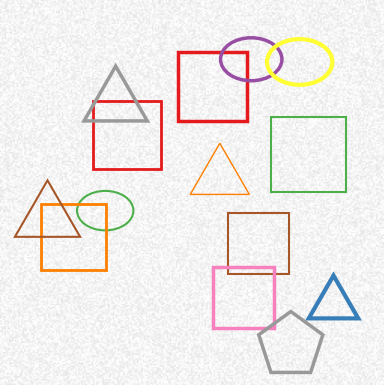[{"shape": "square", "thickness": 2.5, "radius": 0.45, "center": [0.552, 0.776]}, {"shape": "square", "thickness": 2, "radius": 0.44, "center": [0.329, 0.649]}, {"shape": "triangle", "thickness": 3, "radius": 0.37, "center": [0.866, 0.21]}, {"shape": "square", "thickness": 1.5, "radius": 0.49, "center": [0.801, 0.599]}, {"shape": "oval", "thickness": 1.5, "radius": 0.37, "center": [0.273, 0.453]}, {"shape": "oval", "thickness": 2.5, "radius": 0.4, "center": [0.653, 0.846]}, {"shape": "triangle", "thickness": 1, "radius": 0.44, "center": [0.571, 0.539]}, {"shape": "square", "thickness": 2, "radius": 0.43, "center": [0.191, 0.384]}, {"shape": "oval", "thickness": 3, "radius": 0.42, "center": [0.778, 0.839]}, {"shape": "triangle", "thickness": 1.5, "radius": 0.49, "center": [0.123, 0.434]}, {"shape": "square", "thickness": 1.5, "radius": 0.39, "center": [0.671, 0.368]}, {"shape": "square", "thickness": 2.5, "radius": 0.39, "center": [0.633, 0.228]}, {"shape": "pentagon", "thickness": 2.5, "radius": 0.44, "center": [0.755, 0.103]}, {"shape": "triangle", "thickness": 2.5, "radius": 0.47, "center": [0.3, 0.733]}]